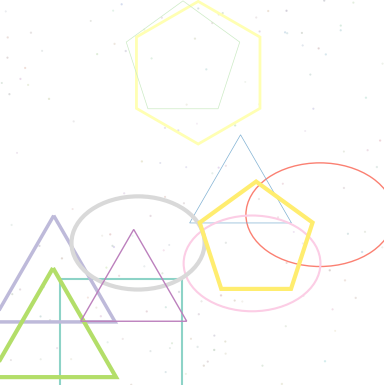[{"shape": "square", "thickness": 1.5, "radius": 0.79, "center": [0.315, 0.117]}, {"shape": "hexagon", "thickness": 2, "radius": 0.93, "center": [0.515, 0.811]}, {"shape": "triangle", "thickness": 2.5, "radius": 0.92, "center": [0.14, 0.256]}, {"shape": "oval", "thickness": 1, "radius": 0.96, "center": [0.831, 0.442]}, {"shape": "triangle", "thickness": 0.5, "radius": 0.76, "center": [0.625, 0.497]}, {"shape": "triangle", "thickness": 3, "radius": 0.94, "center": [0.138, 0.115]}, {"shape": "oval", "thickness": 1.5, "radius": 0.89, "center": [0.655, 0.316]}, {"shape": "oval", "thickness": 3, "radius": 0.86, "center": [0.359, 0.369]}, {"shape": "triangle", "thickness": 1, "radius": 0.79, "center": [0.347, 0.245]}, {"shape": "pentagon", "thickness": 0.5, "radius": 0.77, "center": [0.475, 0.843]}, {"shape": "pentagon", "thickness": 3, "radius": 0.77, "center": [0.665, 0.374]}]